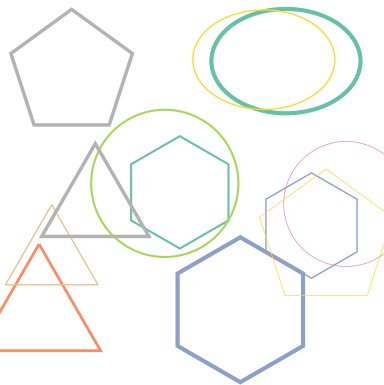[{"shape": "hexagon", "thickness": 1.5, "radius": 0.73, "center": [0.467, 0.5]}, {"shape": "oval", "thickness": 3, "radius": 0.97, "center": [0.743, 0.841]}, {"shape": "triangle", "thickness": 2, "radius": 0.92, "center": [0.101, 0.181]}, {"shape": "hexagon", "thickness": 3, "radius": 0.94, "center": [0.624, 0.195]}, {"shape": "hexagon", "thickness": 1, "radius": 0.68, "center": [0.809, 0.414]}, {"shape": "circle", "thickness": 0.5, "radius": 0.81, "center": [0.899, 0.47]}, {"shape": "circle", "thickness": 1.5, "radius": 0.96, "center": [0.428, 0.524]}, {"shape": "oval", "thickness": 1, "radius": 0.92, "center": [0.685, 0.845]}, {"shape": "pentagon", "thickness": 0.5, "radius": 0.91, "center": [0.847, 0.379]}, {"shape": "triangle", "thickness": 1, "radius": 0.69, "center": [0.134, 0.33]}, {"shape": "pentagon", "thickness": 2.5, "radius": 0.83, "center": [0.186, 0.81]}, {"shape": "triangle", "thickness": 2.5, "radius": 0.8, "center": [0.248, 0.466]}]